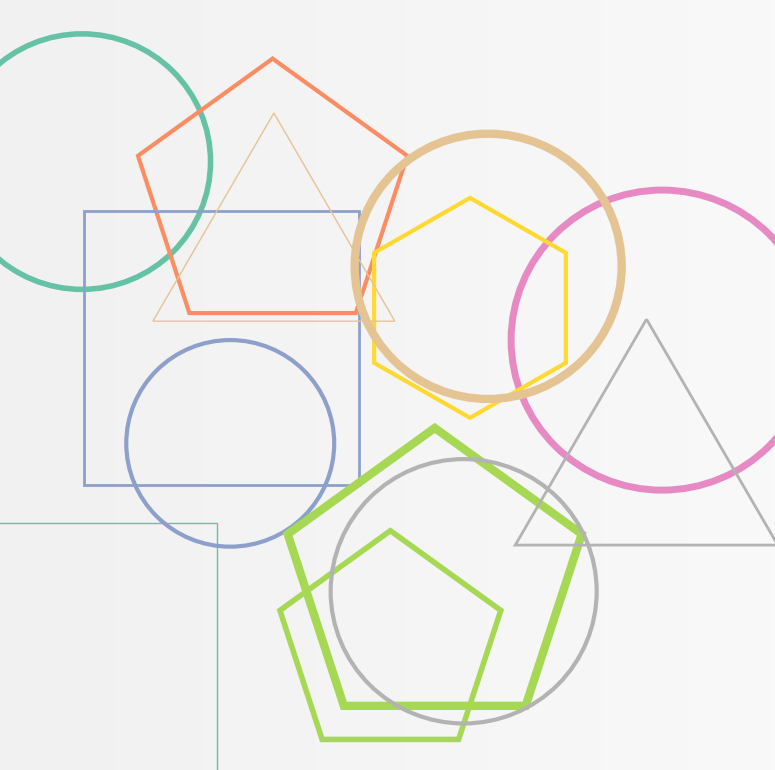[{"shape": "circle", "thickness": 2, "radius": 0.83, "center": [0.106, 0.79]}, {"shape": "square", "thickness": 0.5, "radius": 0.84, "center": [0.111, 0.152]}, {"shape": "pentagon", "thickness": 1.5, "radius": 0.91, "center": [0.352, 0.741]}, {"shape": "circle", "thickness": 1.5, "radius": 0.67, "center": [0.297, 0.424]}, {"shape": "square", "thickness": 1, "radius": 0.89, "center": [0.286, 0.548]}, {"shape": "circle", "thickness": 2.5, "radius": 0.97, "center": [0.854, 0.558]}, {"shape": "pentagon", "thickness": 3, "radius": 1.0, "center": [0.561, 0.245]}, {"shape": "pentagon", "thickness": 2, "radius": 0.75, "center": [0.504, 0.161]}, {"shape": "hexagon", "thickness": 1.5, "radius": 0.71, "center": [0.606, 0.6]}, {"shape": "circle", "thickness": 3, "radius": 0.86, "center": [0.63, 0.654]}, {"shape": "triangle", "thickness": 0.5, "radius": 0.9, "center": [0.353, 0.673]}, {"shape": "triangle", "thickness": 1, "radius": 0.98, "center": [0.834, 0.39]}, {"shape": "circle", "thickness": 1.5, "radius": 0.86, "center": [0.598, 0.232]}]